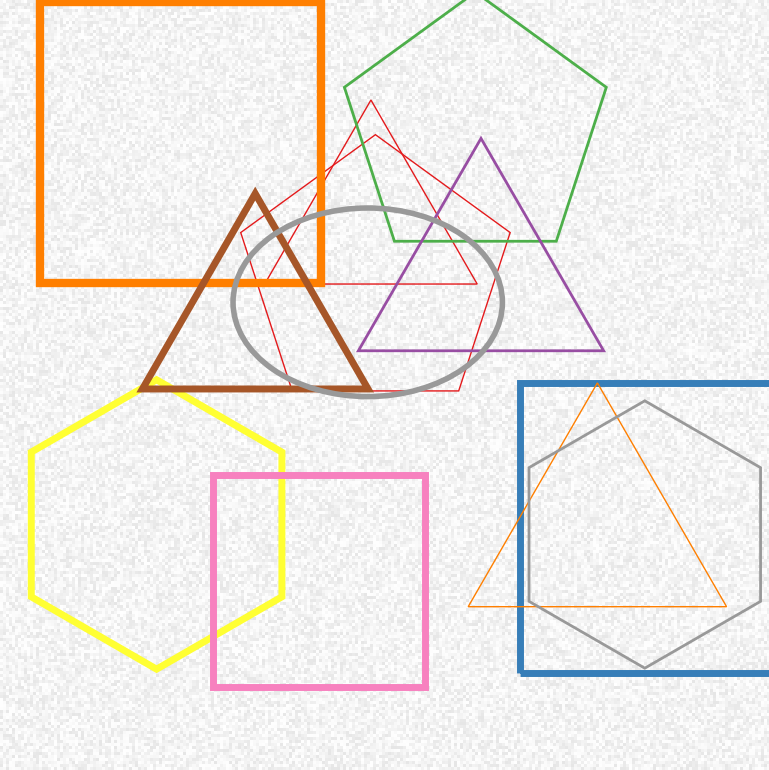[{"shape": "triangle", "thickness": 0.5, "radius": 0.8, "center": [0.482, 0.711]}, {"shape": "pentagon", "thickness": 0.5, "radius": 0.92, "center": [0.488, 0.641]}, {"shape": "square", "thickness": 2.5, "radius": 0.94, "center": [0.863, 0.314]}, {"shape": "pentagon", "thickness": 1, "radius": 0.89, "center": [0.617, 0.831]}, {"shape": "triangle", "thickness": 1, "radius": 0.92, "center": [0.625, 0.636]}, {"shape": "triangle", "thickness": 0.5, "radius": 0.97, "center": [0.776, 0.309]}, {"shape": "square", "thickness": 3, "radius": 0.91, "center": [0.234, 0.815]}, {"shape": "hexagon", "thickness": 2.5, "radius": 0.94, "center": [0.203, 0.319]}, {"shape": "triangle", "thickness": 2.5, "radius": 0.85, "center": [0.331, 0.579]}, {"shape": "square", "thickness": 2.5, "radius": 0.69, "center": [0.414, 0.245]}, {"shape": "hexagon", "thickness": 1, "radius": 0.87, "center": [0.837, 0.306]}, {"shape": "oval", "thickness": 2, "radius": 0.87, "center": [0.478, 0.607]}]